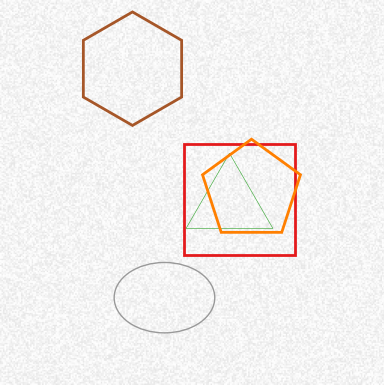[{"shape": "square", "thickness": 2, "radius": 0.72, "center": [0.622, 0.482]}, {"shape": "triangle", "thickness": 0.5, "radius": 0.65, "center": [0.596, 0.472]}, {"shape": "pentagon", "thickness": 2, "radius": 0.67, "center": [0.653, 0.505]}, {"shape": "hexagon", "thickness": 2, "radius": 0.74, "center": [0.344, 0.822]}, {"shape": "oval", "thickness": 1, "radius": 0.65, "center": [0.427, 0.227]}]